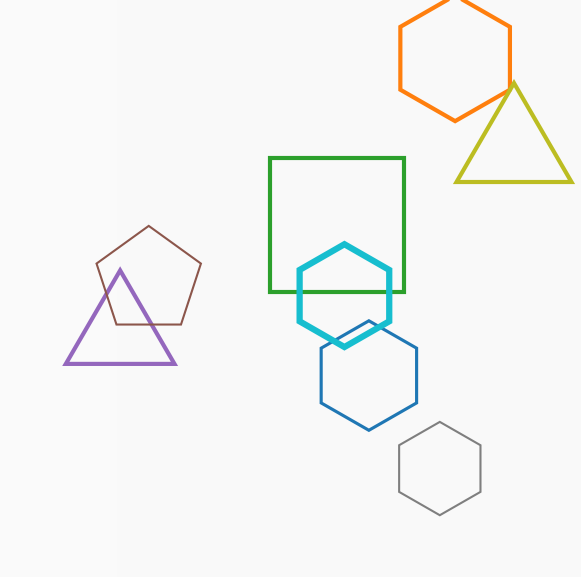[{"shape": "hexagon", "thickness": 1.5, "radius": 0.47, "center": [0.635, 0.349]}, {"shape": "hexagon", "thickness": 2, "radius": 0.54, "center": [0.783, 0.898]}, {"shape": "square", "thickness": 2, "radius": 0.58, "center": [0.58, 0.609]}, {"shape": "triangle", "thickness": 2, "radius": 0.54, "center": [0.207, 0.423]}, {"shape": "pentagon", "thickness": 1, "radius": 0.47, "center": [0.256, 0.514]}, {"shape": "hexagon", "thickness": 1, "radius": 0.4, "center": [0.757, 0.188]}, {"shape": "triangle", "thickness": 2, "radius": 0.57, "center": [0.884, 0.741]}, {"shape": "hexagon", "thickness": 3, "radius": 0.45, "center": [0.593, 0.487]}]